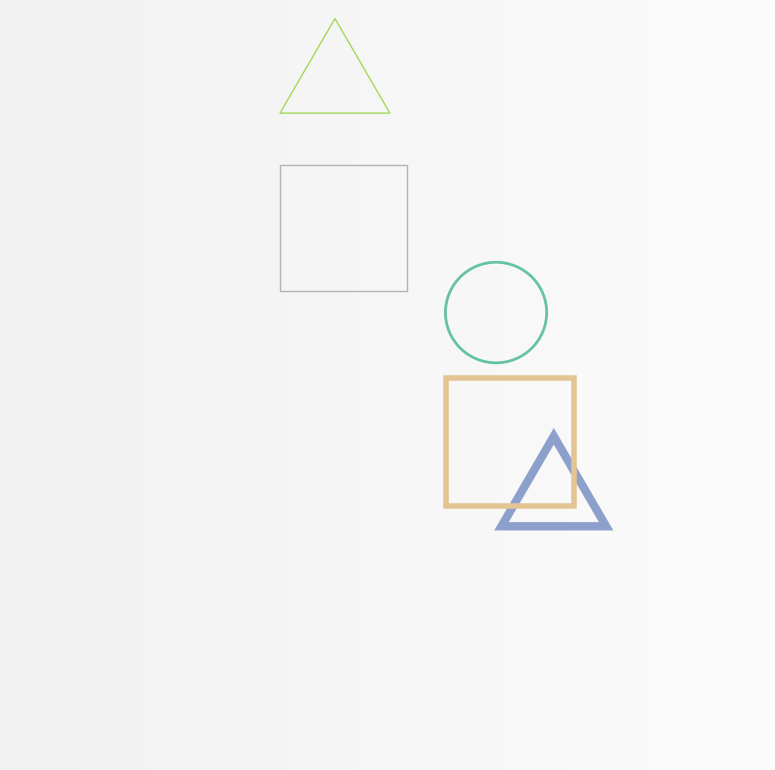[{"shape": "circle", "thickness": 1, "radius": 0.33, "center": [0.64, 0.594]}, {"shape": "triangle", "thickness": 3, "radius": 0.39, "center": [0.715, 0.355]}, {"shape": "triangle", "thickness": 0.5, "radius": 0.41, "center": [0.432, 0.894]}, {"shape": "square", "thickness": 2, "radius": 0.41, "center": [0.658, 0.426]}, {"shape": "square", "thickness": 0.5, "radius": 0.41, "center": [0.443, 0.704]}]